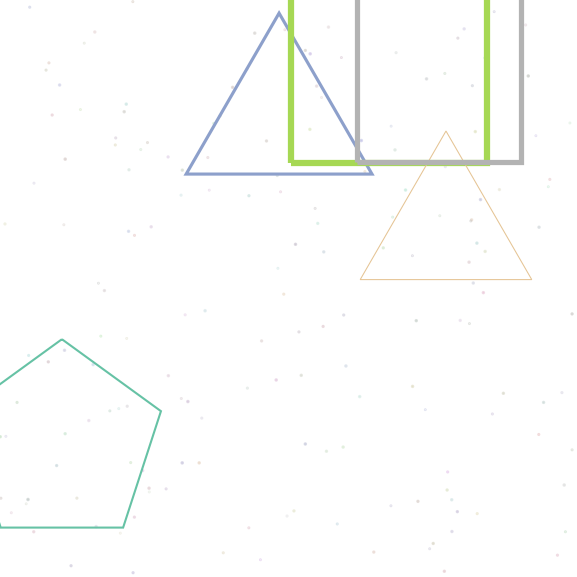[{"shape": "pentagon", "thickness": 1, "radius": 0.9, "center": [0.107, 0.231]}, {"shape": "triangle", "thickness": 1.5, "radius": 0.93, "center": [0.483, 0.791]}, {"shape": "square", "thickness": 3, "radius": 0.85, "center": [0.674, 0.887]}, {"shape": "triangle", "thickness": 0.5, "radius": 0.86, "center": [0.772, 0.601]}, {"shape": "square", "thickness": 2.5, "radius": 0.71, "center": [0.76, 0.86]}]